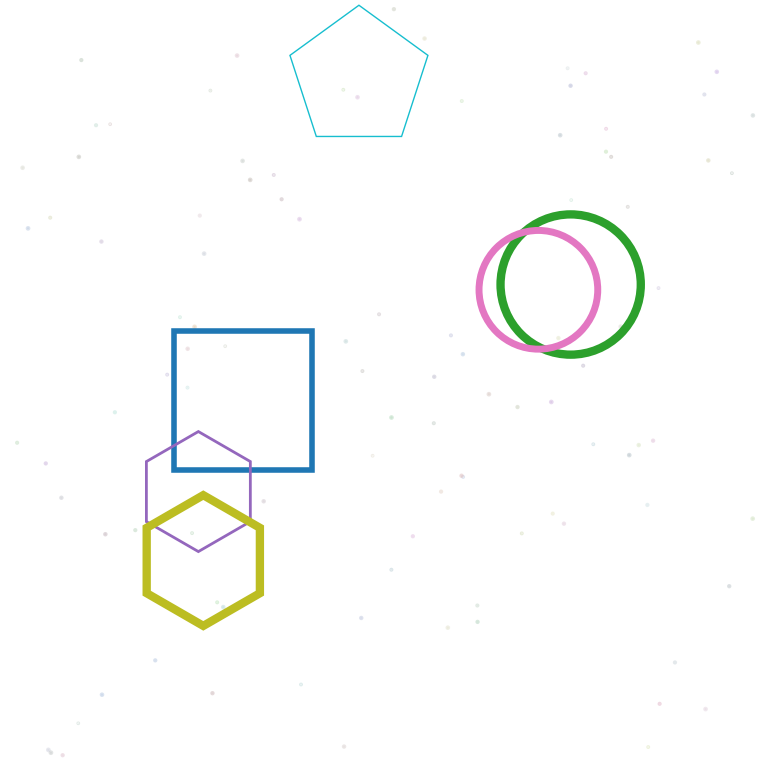[{"shape": "square", "thickness": 2, "radius": 0.45, "center": [0.316, 0.48]}, {"shape": "circle", "thickness": 3, "radius": 0.46, "center": [0.741, 0.63]}, {"shape": "hexagon", "thickness": 1, "radius": 0.39, "center": [0.258, 0.362]}, {"shape": "circle", "thickness": 2.5, "radius": 0.39, "center": [0.699, 0.624]}, {"shape": "hexagon", "thickness": 3, "radius": 0.42, "center": [0.264, 0.272]}, {"shape": "pentagon", "thickness": 0.5, "radius": 0.47, "center": [0.466, 0.899]}]